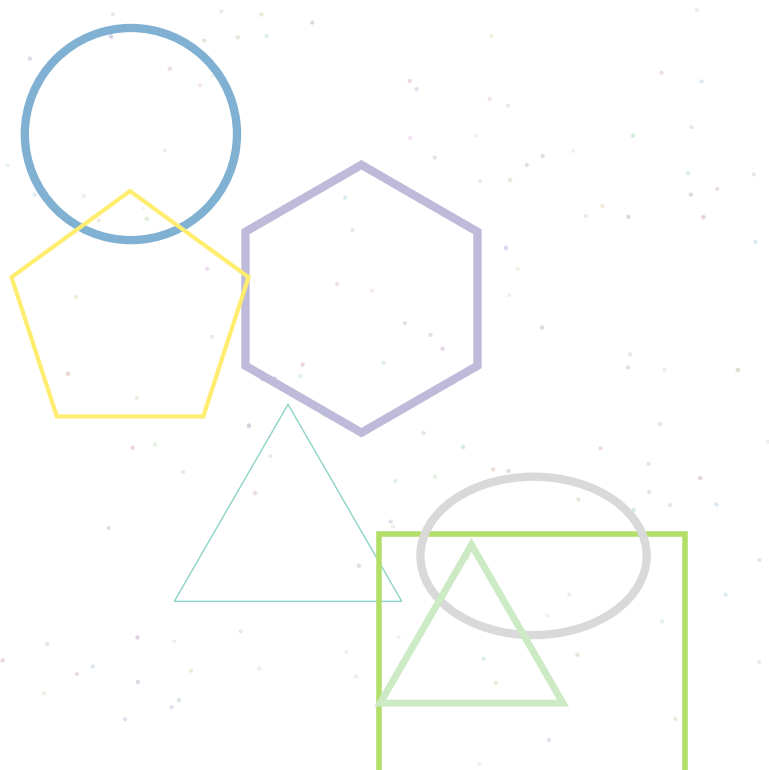[{"shape": "triangle", "thickness": 0.5, "radius": 0.85, "center": [0.374, 0.304]}, {"shape": "hexagon", "thickness": 3, "radius": 0.87, "center": [0.469, 0.612]}, {"shape": "circle", "thickness": 3, "radius": 0.69, "center": [0.17, 0.826]}, {"shape": "square", "thickness": 2, "radius": 0.99, "center": [0.691, 0.108]}, {"shape": "oval", "thickness": 3, "radius": 0.73, "center": [0.693, 0.278]}, {"shape": "triangle", "thickness": 2.5, "radius": 0.69, "center": [0.612, 0.155]}, {"shape": "pentagon", "thickness": 1.5, "radius": 0.81, "center": [0.169, 0.59]}]